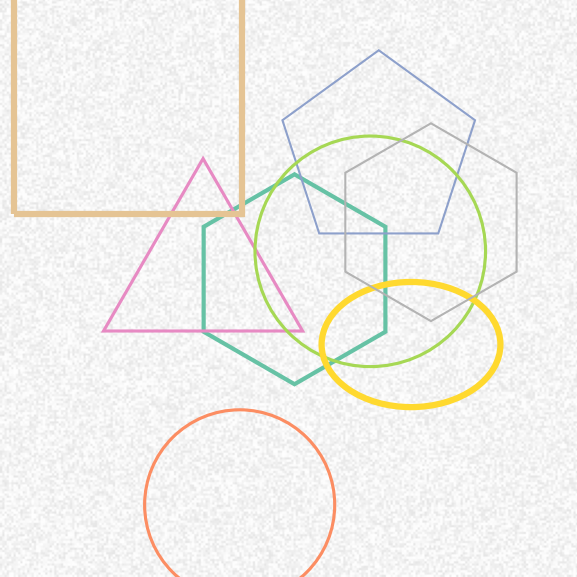[{"shape": "hexagon", "thickness": 2, "radius": 0.91, "center": [0.51, 0.516]}, {"shape": "circle", "thickness": 1.5, "radius": 0.82, "center": [0.415, 0.125]}, {"shape": "pentagon", "thickness": 1, "radius": 0.88, "center": [0.656, 0.737]}, {"shape": "triangle", "thickness": 1.5, "radius": 0.99, "center": [0.352, 0.525]}, {"shape": "circle", "thickness": 1.5, "radius": 1.0, "center": [0.641, 0.564]}, {"shape": "oval", "thickness": 3, "radius": 0.77, "center": [0.712, 0.403]}, {"shape": "square", "thickness": 3, "radius": 0.99, "center": [0.221, 0.827]}, {"shape": "hexagon", "thickness": 1, "radius": 0.86, "center": [0.746, 0.614]}]